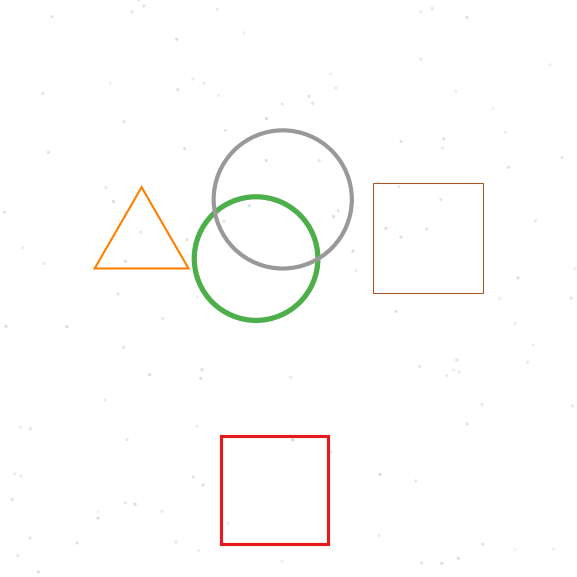[{"shape": "square", "thickness": 1.5, "radius": 0.46, "center": [0.475, 0.151]}, {"shape": "circle", "thickness": 2.5, "radius": 0.54, "center": [0.443, 0.551]}, {"shape": "triangle", "thickness": 1, "radius": 0.47, "center": [0.245, 0.581]}, {"shape": "square", "thickness": 0.5, "radius": 0.48, "center": [0.741, 0.587]}, {"shape": "circle", "thickness": 2, "radius": 0.6, "center": [0.49, 0.654]}]